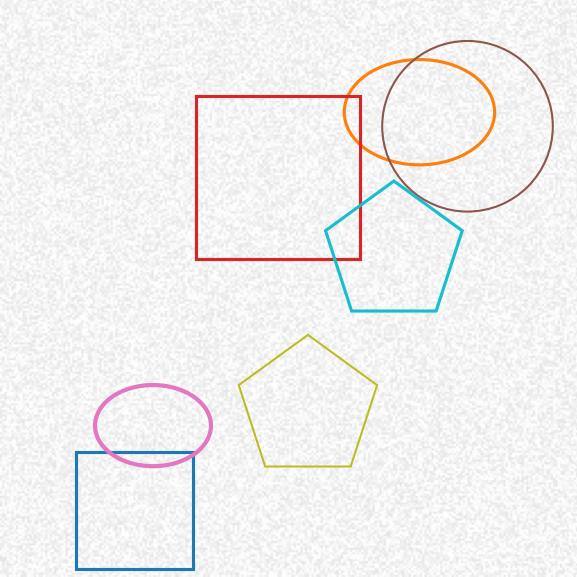[{"shape": "square", "thickness": 1.5, "radius": 0.51, "center": [0.233, 0.115]}, {"shape": "oval", "thickness": 1.5, "radius": 0.65, "center": [0.726, 0.805]}, {"shape": "square", "thickness": 1.5, "radius": 0.71, "center": [0.482, 0.692]}, {"shape": "circle", "thickness": 1, "radius": 0.74, "center": [0.81, 0.78]}, {"shape": "oval", "thickness": 2, "radius": 0.5, "center": [0.265, 0.262]}, {"shape": "pentagon", "thickness": 1, "radius": 0.63, "center": [0.533, 0.293]}, {"shape": "pentagon", "thickness": 1.5, "radius": 0.62, "center": [0.682, 0.561]}]